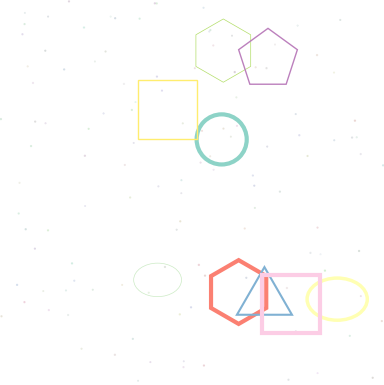[{"shape": "circle", "thickness": 3, "radius": 0.33, "center": [0.576, 0.638]}, {"shape": "oval", "thickness": 2.5, "radius": 0.39, "center": [0.876, 0.223]}, {"shape": "hexagon", "thickness": 3, "radius": 0.41, "center": [0.62, 0.241]}, {"shape": "triangle", "thickness": 1.5, "radius": 0.41, "center": [0.687, 0.224]}, {"shape": "hexagon", "thickness": 0.5, "radius": 0.41, "center": [0.58, 0.869]}, {"shape": "square", "thickness": 3, "radius": 0.37, "center": [0.756, 0.21]}, {"shape": "pentagon", "thickness": 1, "radius": 0.4, "center": [0.696, 0.846]}, {"shape": "oval", "thickness": 0.5, "radius": 0.31, "center": [0.409, 0.273]}, {"shape": "square", "thickness": 1, "radius": 0.38, "center": [0.435, 0.716]}]